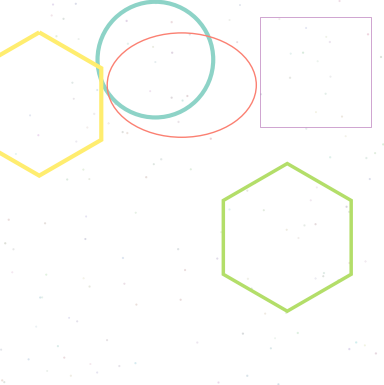[{"shape": "circle", "thickness": 3, "radius": 0.75, "center": [0.404, 0.845]}, {"shape": "oval", "thickness": 1, "radius": 0.97, "center": [0.472, 0.779]}, {"shape": "hexagon", "thickness": 2.5, "radius": 0.96, "center": [0.746, 0.383]}, {"shape": "square", "thickness": 0.5, "radius": 0.72, "center": [0.819, 0.813]}, {"shape": "hexagon", "thickness": 3, "radius": 0.93, "center": [0.102, 0.73]}]